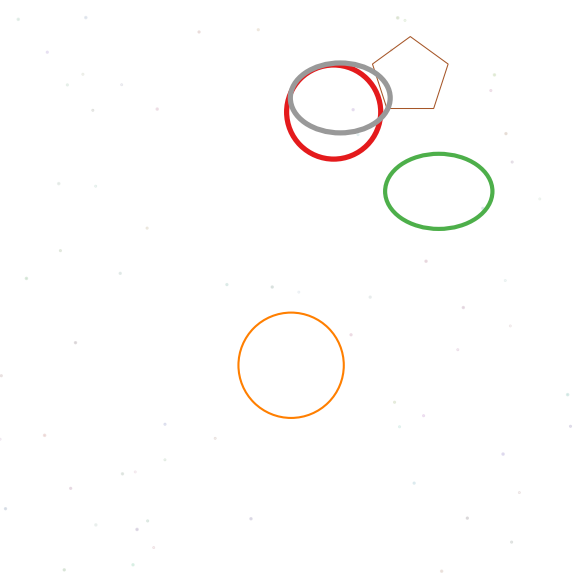[{"shape": "circle", "thickness": 2.5, "radius": 0.41, "center": [0.578, 0.805]}, {"shape": "oval", "thickness": 2, "radius": 0.46, "center": [0.76, 0.668]}, {"shape": "circle", "thickness": 1, "radius": 0.46, "center": [0.504, 0.367]}, {"shape": "pentagon", "thickness": 0.5, "radius": 0.34, "center": [0.71, 0.867]}, {"shape": "oval", "thickness": 2.5, "radius": 0.43, "center": [0.589, 0.83]}]